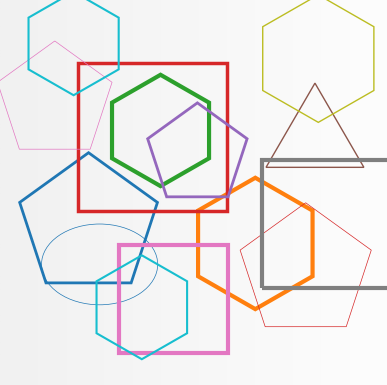[{"shape": "pentagon", "thickness": 2, "radius": 0.93, "center": [0.229, 0.416]}, {"shape": "oval", "thickness": 0.5, "radius": 0.75, "center": [0.257, 0.313]}, {"shape": "hexagon", "thickness": 3, "radius": 0.85, "center": [0.659, 0.368]}, {"shape": "hexagon", "thickness": 3, "radius": 0.72, "center": [0.414, 0.661]}, {"shape": "square", "thickness": 2.5, "radius": 0.96, "center": [0.393, 0.644]}, {"shape": "pentagon", "thickness": 0.5, "radius": 0.89, "center": [0.789, 0.295]}, {"shape": "pentagon", "thickness": 2, "radius": 0.67, "center": [0.509, 0.598]}, {"shape": "triangle", "thickness": 1, "radius": 0.73, "center": [0.813, 0.638]}, {"shape": "square", "thickness": 3, "radius": 0.7, "center": [0.448, 0.223]}, {"shape": "pentagon", "thickness": 0.5, "radius": 0.78, "center": [0.141, 0.738]}, {"shape": "square", "thickness": 3, "radius": 0.83, "center": [0.843, 0.418]}, {"shape": "hexagon", "thickness": 1, "radius": 0.83, "center": [0.821, 0.848]}, {"shape": "hexagon", "thickness": 1.5, "radius": 0.67, "center": [0.19, 0.887]}, {"shape": "hexagon", "thickness": 1.5, "radius": 0.67, "center": [0.366, 0.202]}]